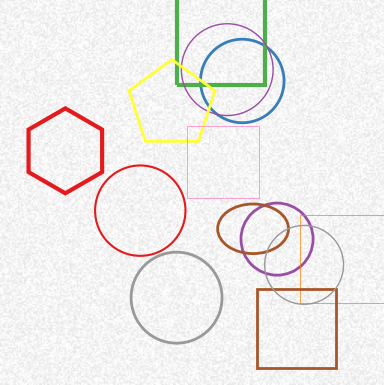[{"shape": "hexagon", "thickness": 3, "radius": 0.55, "center": [0.17, 0.608]}, {"shape": "circle", "thickness": 1.5, "radius": 0.59, "center": [0.364, 0.453]}, {"shape": "circle", "thickness": 2, "radius": 0.54, "center": [0.629, 0.79]}, {"shape": "square", "thickness": 3, "radius": 0.57, "center": [0.574, 0.893]}, {"shape": "circle", "thickness": 2, "radius": 0.47, "center": [0.72, 0.379]}, {"shape": "circle", "thickness": 1, "radius": 0.6, "center": [0.59, 0.819]}, {"shape": "square", "thickness": 0.5, "radius": 0.57, "center": [0.892, 0.327]}, {"shape": "pentagon", "thickness": 2, "radius": 0.59, "center": [0.447, 0.728]}, {"shape": "oval", "thickness": 2, "radius": 0.46, "center": [0.657, 0.406]}, {"shape": "square", "thickness": 2, "radius": 0.51, "center": [0.769, 0.147]}, {"shape": "square", "thickness": 0.5, "radius": 0.47, "center": [0.579, 0.579]}, {"shape": "circle", "thickness": 1, "radius": 0.51, "center": [0.79, 0.312]}, {"shape": "circle", "thickness": 2, "radius": 0.59, "center": [0.459, 0.227]}]